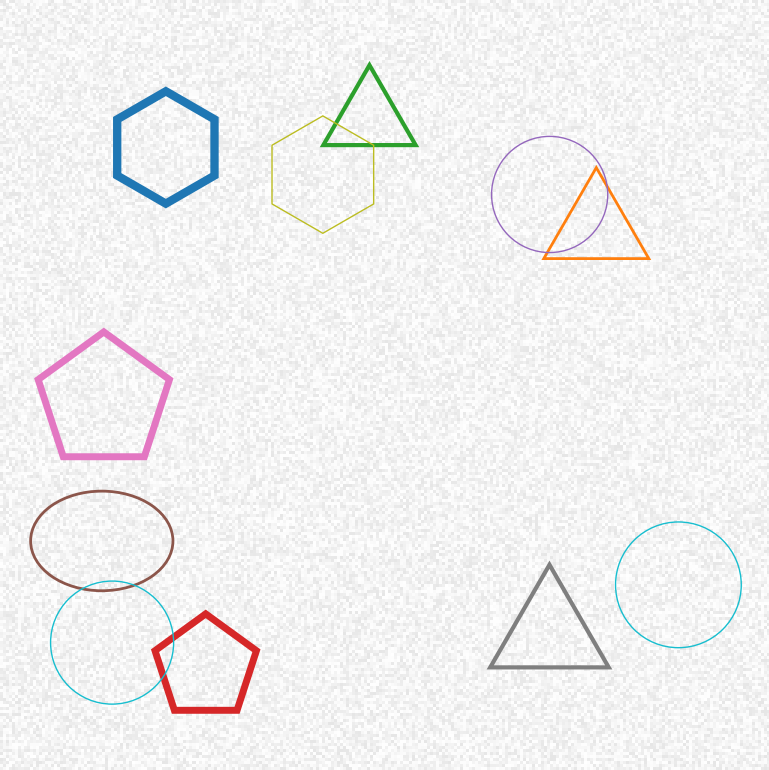[{"shape": "hexagon", "thickness": 3, "radius": 0.36, "center": [0.215, 0.808]}, {"shape": "triangle", "thickness": 1, "radius": 0.39, "center": [0.774, 0.704]}, {"shape": "triangle", "thickness": 1.5, "radius": 0.35, "center": [0.48, 0.846]}, {"shape": "pentagon", "thickness": 2.5, "radius": 0.35, "center": [0.267, 0.134]}, {"shape": "circle", "thickness": 0.5, "radius": 0.38, "center": [0.714, 0.747]}, {"shape": "oval", "thickness": 1, "radius": 0.46, "center": [0.132, 0.297]}, {"shape": "pentagon", "thickness": 2.5, "radius": 0.45, "center": [0.135, 0.479]}, {"shape": "triangle", "thickness": 1.5, "radius": 0.44, "center": [0.714, 0.178]}, {"shape": "hexagon", "thickness": 0.5, "radius": 0.38, "center": [0.419, 0.773]}, {"shape": "circle", "thickness": 0.5, "radius": 0.41, "center": [0.881, 0.24]}, {"shape": "circle", "thickness": 0.5, "radius": 0.4, "center": [0.146, 0.165]}]